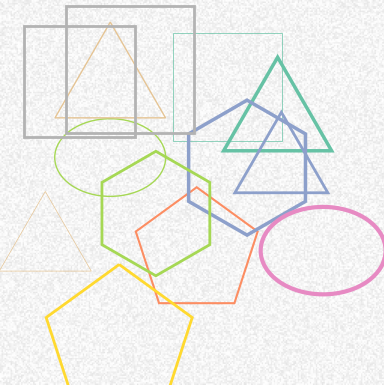[{"shape": "triangle", "thickness": 2.5, "radius": 0.81, "center": [0.721, 0.689]}, {"shape": "square", "thickness": 0.5, "radius": 0.7, "center": [0.591, 0.773]}, {"shape": "pentagon", "thickness": 1.5, "radius": 0.83, "center": [0.511, 0.347]}, {"shape": "triangle", "thickness": 2, "radius": 0.7, "center": [0.731, 0.569]}, {"shape": "hexagon", "thickness": 2.5, "radius": 0.88, "center": [0.642, 0.565]}, {"shape": "oval", "thickness": 3, "radius": 0.81, "center": [0.839, 0.349]}, {"shape": "oval", "thickness": 1, "radius": 0.72, "center": [0.286, 0.591]}, {"shape": "hexagon", "thickness": 2, "radius": 0.81, "center": [0.405, 0.445]}, {"shape": "pentagon", "thickness": 2, "radius": 1.0, "center": [0.31, 0.114]}, {"shape": "triangle", "thickness": 0.5, "radius": 0.69, "center": [0.118, 0.365]}, {"shape": "triangle", "thickness": 1, "radius": 0.83, "center": [0.286, 0.777]}, {"shape": "square", "thickness": 2, "radius": 0.83, "center": [0.337, 0.82]}, {"shape": "square", "thickness": 2, "radius": 0.72, "center": [0.207, 0.789]}]